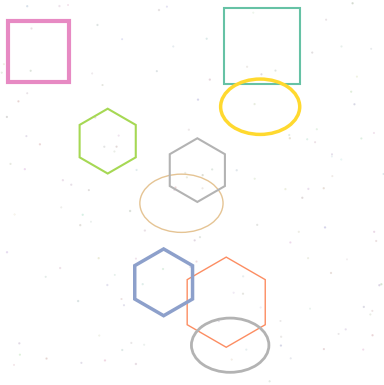[{"shape": "square", "thickness": 1.5, "radius": 0.5, "center": [0.68, 0.881]}, {"shape": "hexagon", "thickness": 1, "radius": 0.59, "center": [0.588, 0.215]}, {"shape": "hexagon", "thickness": 2.5, "radius": 0.43, "center": [0.425, 0.267]}, {"shape": "square", "thickness": 3, "radius": 0.4, "center": [0.1, 0.866]}, {"shape": "hexagon", "thickness": 1.5, "radius": 0.42, "center": [0.28, 0.633]}, {"shape": "oval", "thickness": 2.5, "radius": 0.51, "center": [0.676, 0.723]}, {"shape": "oval", "thickness": 1, "radius": 0.54, "center": [0.471, 0.472]}, {"shape": "oval", "thickness": 2, "radius": 0.5, "center": [0.598, 0.103]}, {"shape": "hexagon", "thickness": 1.5, "radius": 0.41, "center": [0.513, 0.558]}]